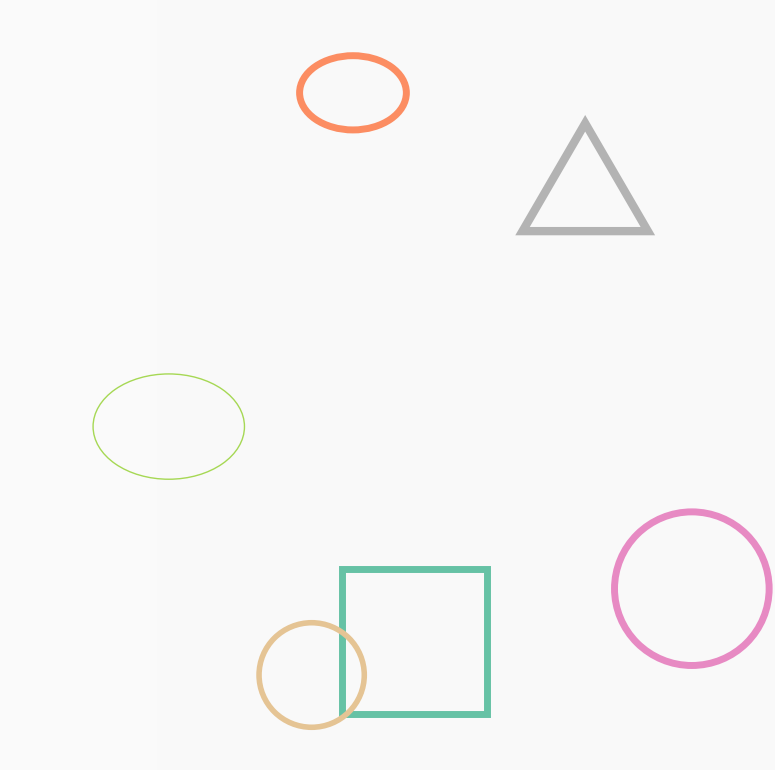[{"shape": "square", "thickness": 2.5, "radius": 0.47, "center": [0.535, 0.167]}, {"shape": "oval", "thickness": 2.5, "radius": 0.34, "center": [0.455, 0.879]}, {"shape": "circle", "thickness": 2.5, "radius": 0.5, "center": [0.893, 0.235]}, {"shape": "oval", "thickness": 0.5, "radius": 0.49, "center": [0.218, 0.446]}, {"shape": "circle", "thickness": 2, "radius": 0.34, "center": [0.402, 0.123]}, {"shape": "triangle", "thickness": 3, "radius": 0.47, "center": [0.755, 0.747]}]